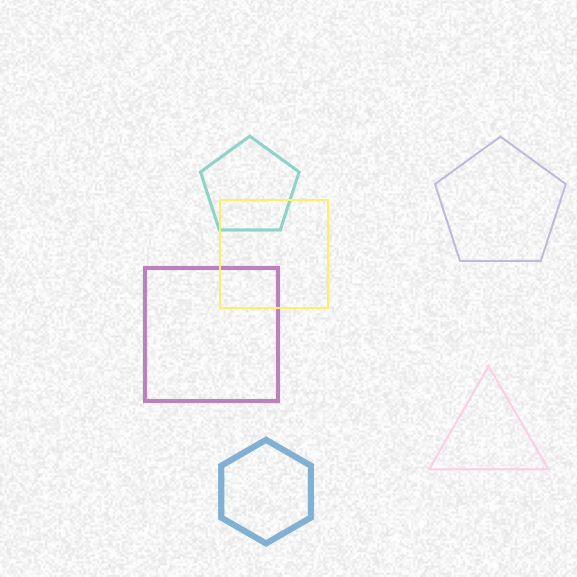[{"shape": "pentagon", "thickness": 1.5, "radius": 0.45, "center": [0.433, 0.674]}, {"shape": "pentagon", "thickness": 1, "radius": 0.6, "center": [0.867, 0.644]}, {"shape": "hexagon", "thickness": 3, "radius": 0.45, "center": [0.461, 0.148]}, {"shape": "triangle", "thickness": 1, "radius": 0.6, "center": [0.846, 0.246]}, {"shape": "square", "thickness": 2, "radius": 0.58, "center": [0.366, 0.421]}, {"shape": "square", "thickness": 1, "radius": 0.47, "center": [0.474, 0.559]}]